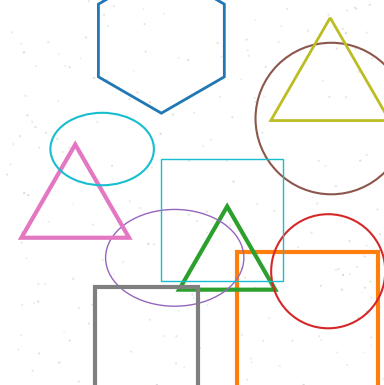[{"shape": "hexagon", "thickness": 2, "radius": 0.94, "center": [0.419, 0.895]}, {"shape": "square", "thickness": 3, "radius": 0.92, "center": [0.8, 0.162]}, {"shape": "triangle", "thickness": 3, "radius": 0.72, "center": [0.59, 0.32]}, {"shape": "circle", "thickness": 1.5, "radius": 0.74, "center": [0.853, 0.295]}, {"shape": "oval", "thickness": 1, "radius": 0.9, "center": [0.454, 0.33]}, {"shape": "circle", "thickness": 1.5, "radius": 0.98, "center": [0.86, 0.692]}, {"shape": "triangle", "thickness": 3, "radius": 0.81, "center": [0.195, 0.463]}, {"shape": "square", "thickness": 3, "radius": 0.67, "center": [0.381, 0.122]}, {"shape": "triangle", "thickness": 2, "radius": 0.89, "center": [0.858, 0.776]}, {"shape": "oval", "thickness": 1.5, "radius": 0.67, "center": [0.265, 0.613]}, {"shape": "square", "thickness": 1, "radius": 0.8, "center": [0.577, 0.429]}]